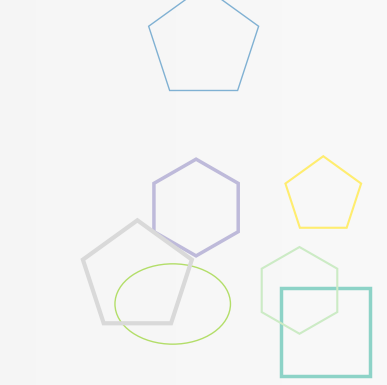[{"shape": "square", "thickness": 2.5, "radius": 0.57, "center": [0.839, 0.137]}, {"shape": "hexagon", "thickness": 2.5, "radius": 0.63, "center": [0.506, 0.461]}, {"shape": "pentagon", "thickness": 1, "radius": 0.75, "center": [0.525, 0.886]}, {"shape": "oval", "thickness": 1, "radius": 0.75, "center": [0.446, 0.21]}, {"shape": "pentagon", "thickness": 3, "radius": 0.74, "center": [0.355, 0.28]}, {"shape": "hexagon", "thickness": 1.5, "radius": 0.56, "center": [0.773, 0.246]}, {"shape": "pentagon", "thickness": 1.5, "radius": 0.51, "center": [0.834, 0.492]}]